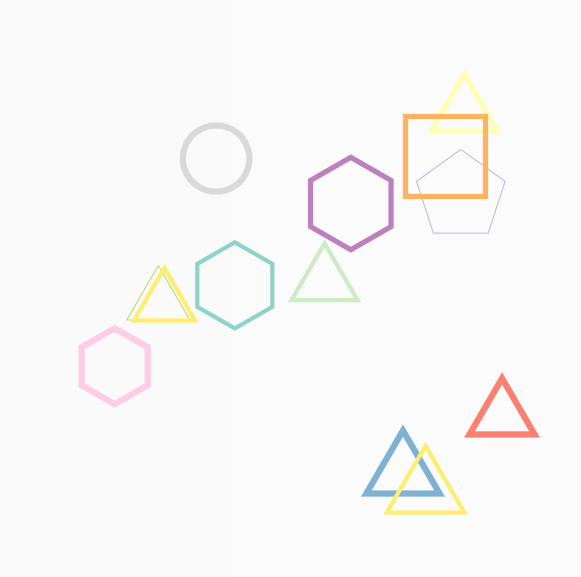[{"shape": "hexagon", "thickness": 2, "radius": 0.37, "center": [0.404, 0.505]}, {"shape": "triangle", "thickness": 2.5, "radius": 0.33, "center": [0.799, 0.805]}, {"shape": "pentagon", "thickness": 0.5, "radius": 0.4, "center": [0.793, 0.66]}, {"shape": "triangle", "thickness": 3, "radius": 0.32, "center": [0.864, 0.279]}, {"shape": "triangle", "thickness": 3, "radius": 0.36, "center": [0.693, 0.181]}, {"shape": "square", "thickness": 2.5, "radius": 0.34, "center": [0.766, 0.729]}, {"shape": "triangle", "thickness": 0.5, "radius": 0.31, "center": [0.272, 0.476]}, {"shape": "hexagon", "thickness": 3, "radius": 0.33, "center": [0.197, 0.365]}, {"shape": "circle", "thickness": 3, "radius": 0.29, "center": [0.372, 0.725]}, {"shape": "hexagon", "thickness": 2.5, "radius": 0.4, "center": [0.604, 0.647]}, {"shape": "triangle", "thickness": 2, "radius": 0.33, "center": [0.558, 0.512]}, {"shape": "triangle", "thickness": 2, "radius": 0.38, "center": [0.732, 0.15]}, {"shape": "triangle", "thickness": 2, "radius": 0.3, "center": [0.283, 0.475]}]